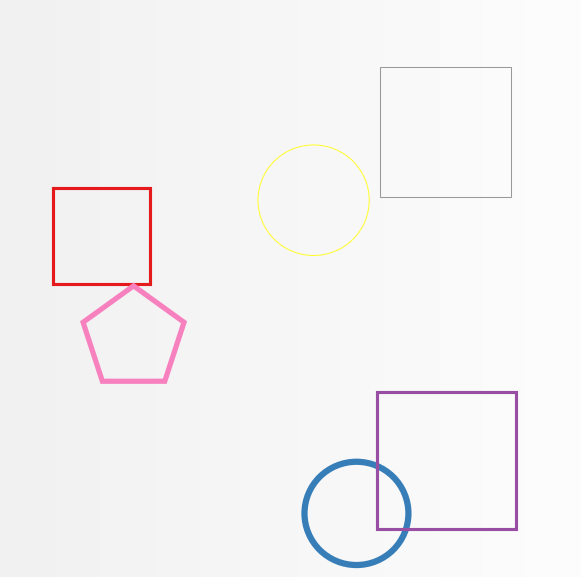[{"shape": "square", "thickness": 1.5, "radius": 0.42, "center": [0.174, 0.59]}, {"shape": "circle", "thickness": 3, "radius": 0.45, "center": [0.613, 0.11]}, {"shape": "square", "thickness": 1.5, "radius": 0.59, "center": [0.768, 0.202]}, {"shape": "circle", "thickness": 0.5, "radius": 0.48, "center": [0.54, 0.652]}, {"shape": "pentagon", "thickness": 2.5, "radius": 0.46, "center": [0.23, 0.413]}, {"shape": "square", "thickness": 0.5, "radius": 0.56, "center": [0.766, 0.77]}]